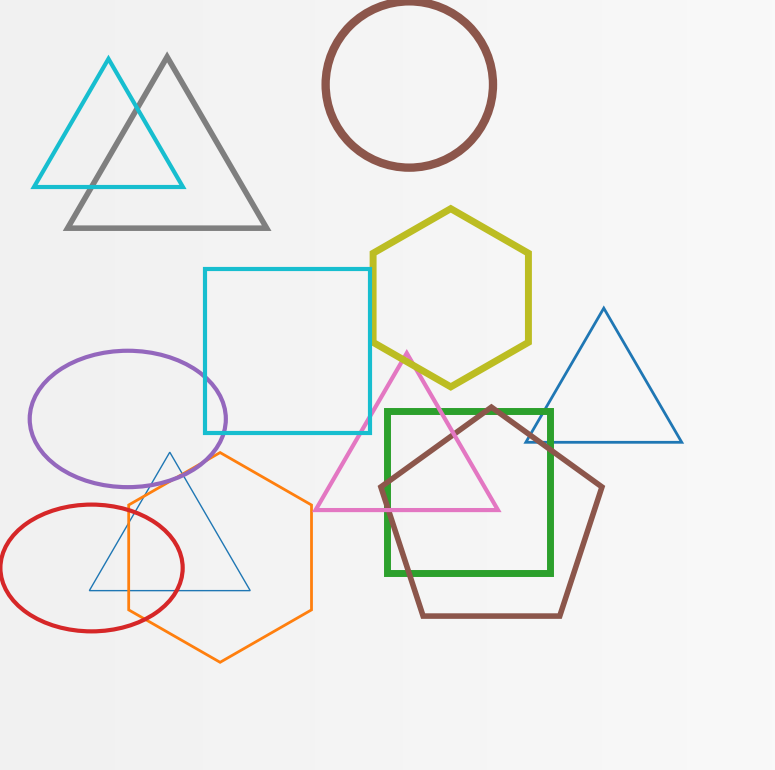[{"shape": "triangle", "thickness": 0.5, "radius": 0.6, "center": [0.219, 0.293]}, {"shape": "triangle", "thickness": 1, "radius": 0.58, "center": [0.779, 0.484]}, {"shape": "hexagon", "thickness": 1, "radius": 0.68, "center": [0.284, 0.276]}, {"shape": "square", "thickness": 2.5, "radius": 0.53, "center": [0.605, 0.361]}, {"shape": "oval", "thickness": 1.5, "radius": 0.59, "center": [0.118, 0.262]}, {"shape": "oval", "thickness": 1.5, "radius": 0.63, "center": [0.165, 0.456]}, {"shape": "circle", "thickness": 3, "radius": 0.54, "center": [0.528, 0.89]}, {"shape": "pentagon", "thickness": 2, "radius": 0.75, "center": [0.634, 0.321]}, {"shape": "triangle", "thickness": 1.5, "radius": 0.68, "center": [0.525, 0.406]}, {"shape": "triangle", "thickness": 2, "radius": 0.74, "center": [0.216, 0.778]}, {"shape": "hexagon", "thickness": 2.5, "radius": 0.58, "center": [0.582, 0.613]}, {"shape": "square", "thickness": 1.5, "radius": 0.53, "center": [0.371, 0.544]}, {"shape": "triangle", "thickness": 1.5, "radius": 0.55, "center": [0.14, 0.813]}]